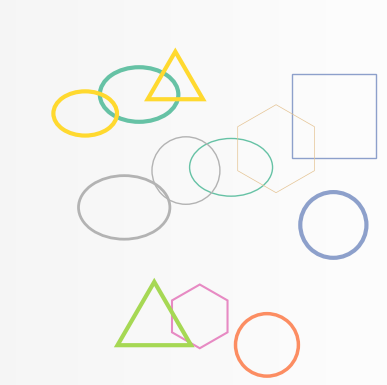[{"shape": "oval", "thickness": 1, "radius": 0.54, "center": [0.596, 0.565]}, {"shape": "oval", "thickness": 3, "radius": 0.51, "center": [0.359, 0.754]}, {"shape": "circle", "thickness": 2.5, "radius": 0.41, "center": [0.689, 0.104]}, {"shape": "square", "thickness": 1, "radius": 0.54, "center": [0.862, 0.699]}, {"shape": "circle", "thickness": 3, "radius": 0.43, "center": [0.86, 0.416]}, {"shape": "hexagon", "thickness": 1.5, "radius": 0.41, "center": [0.516, 0.178]}, {"shape": "triangle", "thickness": 3, "radius": 0.55, "center": [0.398, 0.158]}, {"shape": "triangle", "thickness": 3, "radius": 0.41, "center": [0.452, 0.783]}, {"shape": "oval", "thickness": 3, "radius": 0.41, "center": [0.22, 0.705]}, {"shape": "hexagon", "thickness": 0.5, "radius": 0.57, "center": [0.712, 0.614]}, {"shape": "oval", "thickness": 2, "radius": 0.59, "center": [0.321, 0.461]}, {"shape": "circle", "thickness": 1, "radius": 0.44, "center": [0.48, 0.557]}]